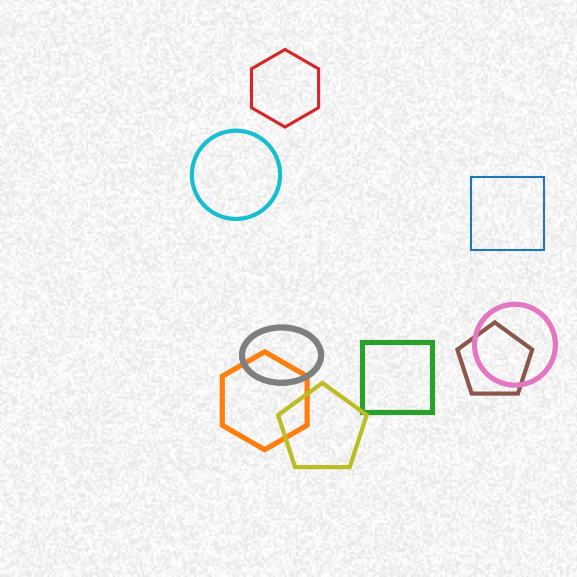[{"shape": "square", "thickness": 1, "radius": 0.32, "center": [0.879, 0.629]}, {"shape": "hexagon", "thickness": 2.5, "radius": 0.42, "center": [0.458, 0.305]}, {"shape": "square", "thickness": 2.5, "radius": 0.31, "center": [0.687, 0.346]}, {"shape": "hexagon", "thickness": 1.5, "radius": 0.34, "center": [0.494, 0.846]}, {"shape": "pentagon", "thickness": 2, "radius": 0.34, "center": [0.857, 0.373]}, {"shape": "circle", "thickness": 2.5, "radius": 0.35, "center": [0.892, 0.402]}, {"shape": "oval", "thickness": 3, "radius": 0.34, "center": [0.488, 0.384]}, {"shape": "pentagon", "thickness": 2, "radius": 0.4, "center": [0.558, 0.256]}, {"shape": "circle", "thickness": 2, "radius": 0.38, "center": [0.409, 0.696]}]